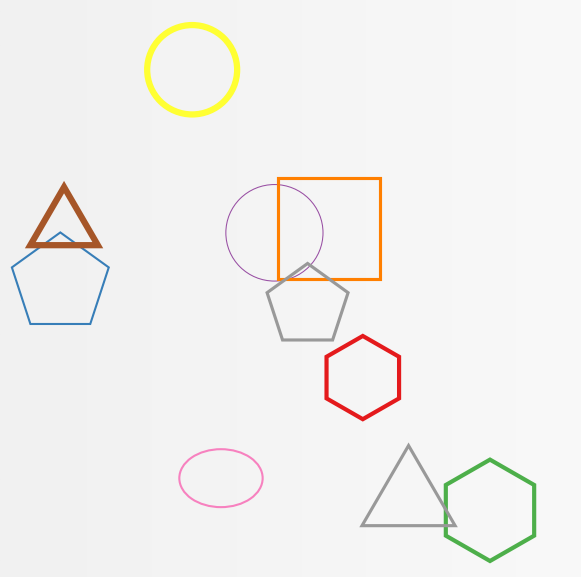[{"shape": "hexagon", "thickness": 2, "radius": 0.36, "center": [0.624, 0.345]}, {"shape": "pentagon", "thickness": 1, "radius": 0.44, "center": [0.104, 0.509]}, {"shape": "hexagon", "thickness": 2, "radius": 0.44, "center": [0.843, 0.115]}, {"shape": "circle", "thickness": 0.5, "radius": 0.42, "center": [0.472, 0.596]}, {"shape": "square", "thickness": 1.5, "radius": 0.44, "center": [0.566, 0.603]}, {"shape": "circle", "thickness": 3, "radius": 0.39, "center": [0.331, 0.878]}, {"shape": "triangle", "thickness": 3, "radius": 0.34, "center": [0.11, 0.608]}, {"shape": "oval", "thickness": 1, "radius": 0.36, "center": [0.38, 0.171]}, {"shape": "triangle", "thickness": 1.5, "radius": 0.46, "center": [0.703, 0.135]}, {"shape": "pentagon", "thickness": 1.5, "radius": 0.37, "center": [0.529, 0.47]}]